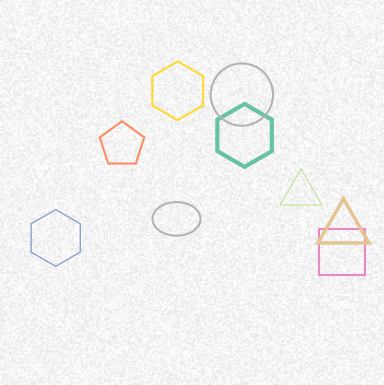[{"shape": "hexagon", "thickness": 3, "radius": 0.41, "center": [0.635, 0.648]}, {"shape": "pentagon", "thickness": 1.5, "radius": 0.3, "center": [0.317, 0.624]}, {"shape": "hexagon", "thickness": 1, "radius": 0.37, "center": [0.145, 0.382]}, {"shape": "square", "thickness": 1.5, "radius": 0.3, "center": [0.887, 0.346]}, {"shape": "triangle", "thickness": 0.5, "radius": 0.31, "center": [0.782, 0.499]}, {"shape": "hexagon", "thickness": 1.5, "radius": 0.38, "center": [0.462, 0.764]}, {"shape": "triangle", "thickness": 2.5, "radius": 0.38, "center": [0.892, 0.407]}, {"shape": "circle", "thickness": 1.5, "radius": 0.4, "center": [0.628, 0.754]}, {"shape": "oval", "thickness": 1.5, "radius": 0.31, "center": [0.458, 0.432]}]